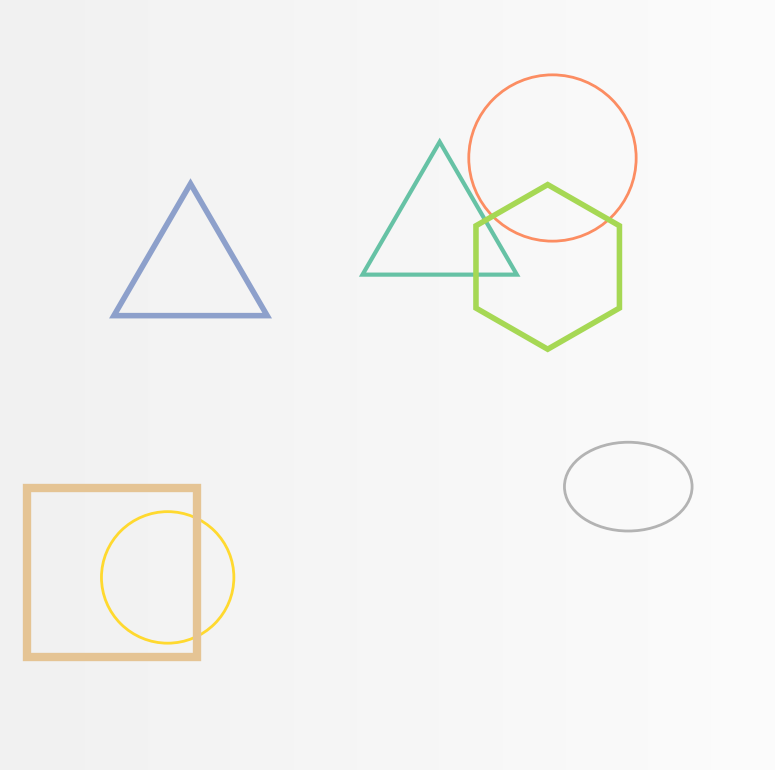[{"shape": "triangle", "thickness": 1.5, "radius": 0.57, "center": [0.567, 0.701]}, {"shape": "circle", "thickness": 1, "radius": 0.54, "center": [0.713, 0.795]}, {"shape": "triangle", "thickness": 2, "radius": 0.57, "center": [0.246, 0.647]}, {"shape": "hexagon", "thickness": 2, "radius": 0.53, "center": [0.707, 0.653]}, {"shape": "circle", "thickness": 1, "radius": 0.43, "center": [0.216, 0.25]}, {"shape": "square", "thickness": 3, "radius": 0.55, "center": [0.145, 0.257]}, {"shape": "oval", "thickness": 1, "radius": 0.41, "center": [0.811, 0.368]}]